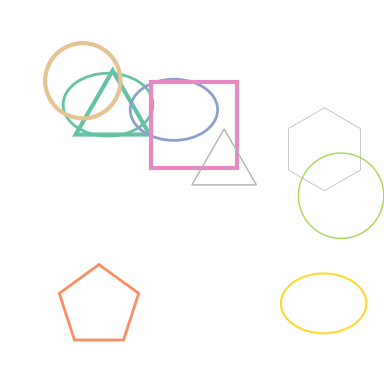[{"shape": "triangle", "thickness": 3, "radius": 0.55, "center": [0.293, 0.706]}, {"shape": "oval", "thickness": 2, "radius": 0.58, "center": [0.281, 0.728]}, {"shape": "pentagon", "thickness": 2, "radius": 0.54, "center": [0.257, 0.205]}, {"shape": "oval", "thickness": 2, "radius": 0.57, "center": [0.452, 0.715]}, {"shape": "square", "thickness": 3, "radius": 0.56, "center": [0.504, 0.675]}, {"shape": "circle", "thickness": 1, "radius": 0.55, "center": [0.886, 0.492]}, {"shape": "oval", "thickness": 1.5, "radius": 0.55, "center": [0.841, 0.212]}, {"shape": "circle", "thickness": 3, "radius": 0.49, "center": [0.215, 0.79]}, {"shape": "hexagon", "thickness": 0.5, "radius": 0.54, "center": [0.843, 0.612]}, {"shape": "triangle", "thickness": 1, "radius": 0.48, "center": [0.582, 0.568]}]